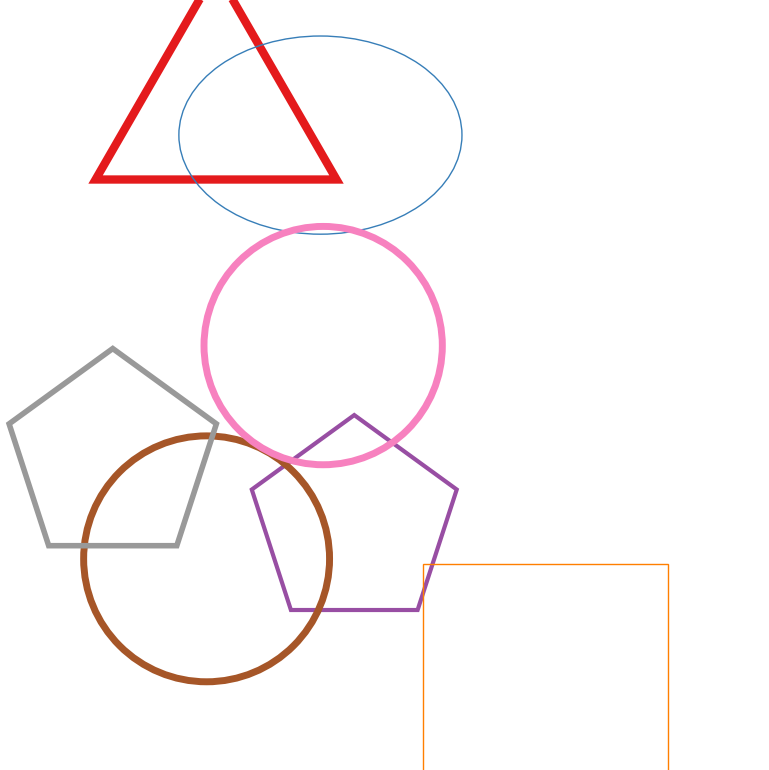[{"shape": "triangle", "thickness": 3, "radius": 0.9, "center": [0.281, 0.857]}, {"shape": "oval", "thickness": 0.5, "radius": 0.92, "center": [0.416, 0.825]}, {"shape": "pentagon", "thickness": 1.5, "radius": 0.7, "center": [0.46, 0.321]}, {"shape": "square", "thickness": 0.5, "radius": 0.79, "center": [0.709, 0.109]}, {"shape": "circle", "thickness": 2.5, "radius": 0.8, "center": [0.268, 0.274]}, {"shape": "circle", "thickness": 2.5, "radius": 0.77, "center": [0.42, 0.551]}, {"shape": "pentagon", "thickness": 2, "radius": 0.71, "center": [0.146, 0.406]}]